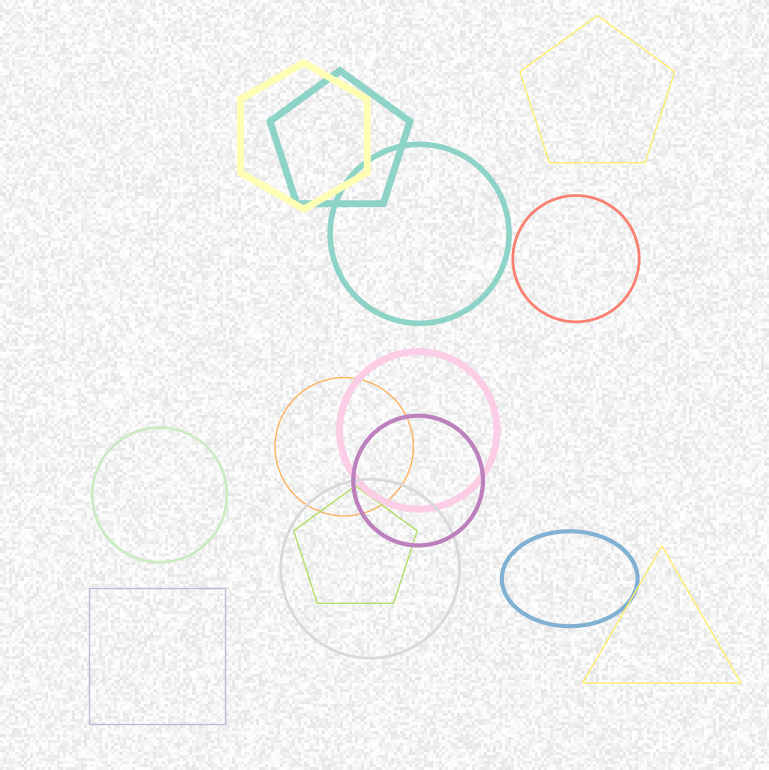[{"shape": "pentagon", "thickness": 2.5, "radius": 0.48, "center": [0.442, 0.813]}, {"shape": "circle", "thickness": 2, "radius": 0.58, "center": [0.545, 0.696]}, {"shape": "hexagon", "thickness": 2.5, "radius": 0.48, "center": [0.395, 0.823]}, {"shape": "square", "thickness": 0.5, "radius": 0.44, "center": [0.204, 0.148]}, {"shape": "circle", "thickness": 1, "radius": 0.41, "center": [0.748, 0.664]}, {"shape": "oval", "thickness": 1.5, "radius": 0.44, "center": [0.74, 0.248]}, {"shape": "circle", "thickness": 0.5, "radius": 0.45, "center": [0.447, 0.42]}, {"shape": "pentagon", "thickness": 0.5, "radius": 0.42, "center": [0.462, 0.285]}, {"shape": "circle", "thickness": 2.5, "radius": 0.51, "center": [0.543, 0.441]}, {"shape": "circle", "thickness": 1, "radius": 0.58, "center": [0.481, 0.261]}, {"shape": "circle", "thickness": 1.5, "radius": 0.42, "center": [0.543, 0.376]}, {"shape": "circle", "thickness": 1, "radius": 0.44, "center": [0.207, 0.357]}, {"shape": "triangle", "thickness": 0.5, "radius": 0.59, "center": [0.86, 0.172]}, {"shape": "pentagon", "thickness": 0.5, "radius": 0.53, "center": [0.776, 0.874]}]